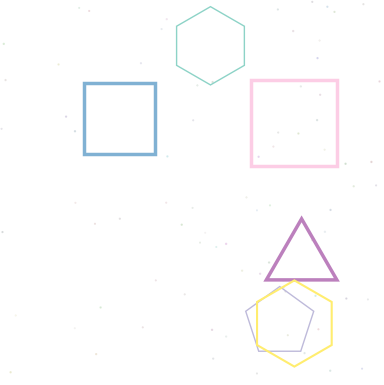[{"shape": "hexagon", "thickness": 1, "radius": 0.51, "center": [0.547, 0.881]}, {"shape": "pentagon", "thickness": 1, "radius": 0.46, "center": [0.727, 0.163]}, {"shape": "square", "thickness": 2.5, "radius": 0.46, "center": [0.31, 0.692]}, {"shape": "square", "thickness": 2.5, "radius": 0.56, "center": [0.765, 0.68]}, {"shape": "triangle", "thickness": 2.5, "radius": 0.53, "center": [0.783, 0.326]}, {"shape": "hexagon", "thickness": 1.5, "radius": 0.56, "center": [0.765, 0.16]}]